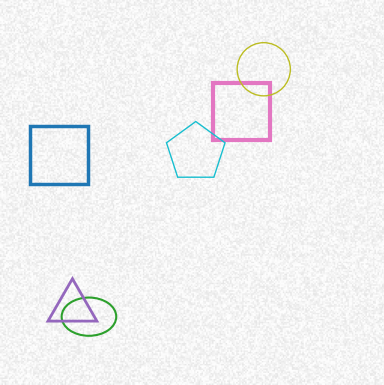[{"shape": "square", "thickness": 2.5, "radius": 0.38, "center": [0.153, 0.598]}, {"shape": "oval", "thickness": 1.5, "radius": 0.35, "center": [0.231, 0.177]}, {"shape": "triangle", "thickness": 2, "radius": 0.37, "center": [0.188, 0.203]}, {"shape": "square", "thickness": 3, "radius": 0.37, "center": [0.628, 0.71]}, {"shape": "circle", "thickness": 1, "radius": 0.35, "center": [0.685, 0.82]}, {"shape": "pentagon", "thickness": 1, "radius": 0.4, "center": [0.508, 0.604]}]